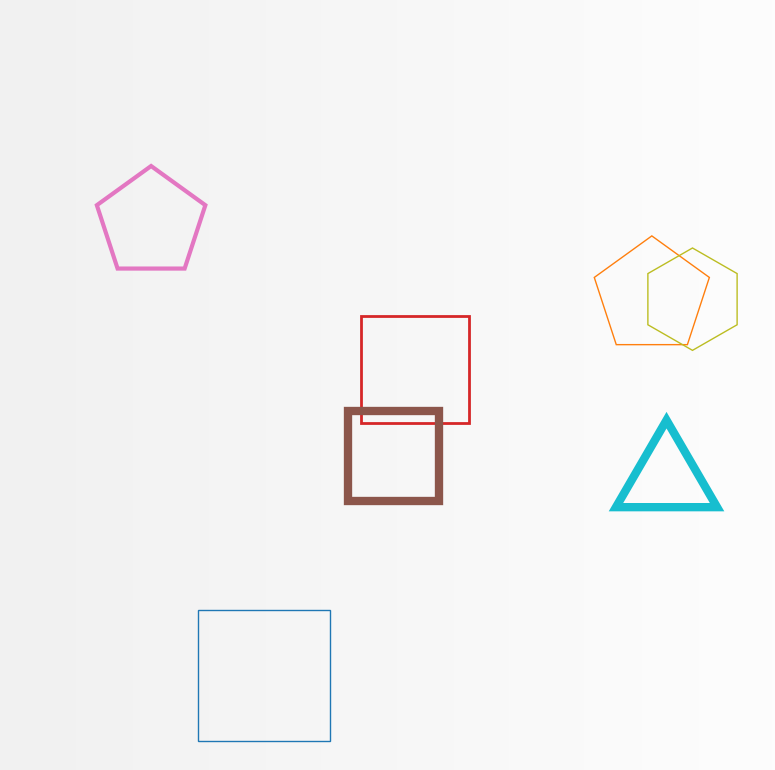[{"shape": "square", "thickness": 0.5, "radius": 0.43, "center": [0.341, 0.123]}, {"shape": "pentagon", "thickness": 0.5, "radius": 0.39, "center": [0.841, 0.616]}, {"shape": "square", "thickness": 1, "radius": 0.35, "center": [0.536, 0.52]}, {"shape": "square", "thickness": 3, "radius": 0.29, "center": [0.508, 0.408]}, {"shape": "pentagon", "thickness": 1.5, "radius": 0.37, "center": [0.195, 0.711]}, {"shape": "hexagon", "thickness": 0.5, "radius": 0.33, "center": [0.894, 0.611]}, {"shape": "triangle", "thickness": 3, "radius": 0.38, "center": [0.86, 0.379]}]